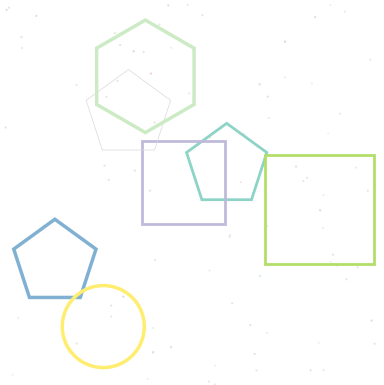[{"shape": "pentagon", "thickness": 2, "radius": 0.55, "center": [0.589, 0.57]}, {"shape": "square", "thickness": 2, "radius": 0.54, "center": [0.476, 0.526]}, {"shape": "pentagon", "thickness": 2.5, "radius": 0.56, "center": [0.142, 0.318]}, {"shape": "square", "thickness": 2, "radius": 0.71, "center": [0.829, 0.455]}, {"shape": "pentagon", "thickness": 0.5, "radius": 0.58, "center": [0.333, 0.704]}, {"shape": "hexagon", "thickness": 2.5, "radius": 0.73, "center": [0.378, 0.802]}, {"shape": "circle", "thickness": 2.5, "radius": 0.53, "center": [0.268, 0.152]}]